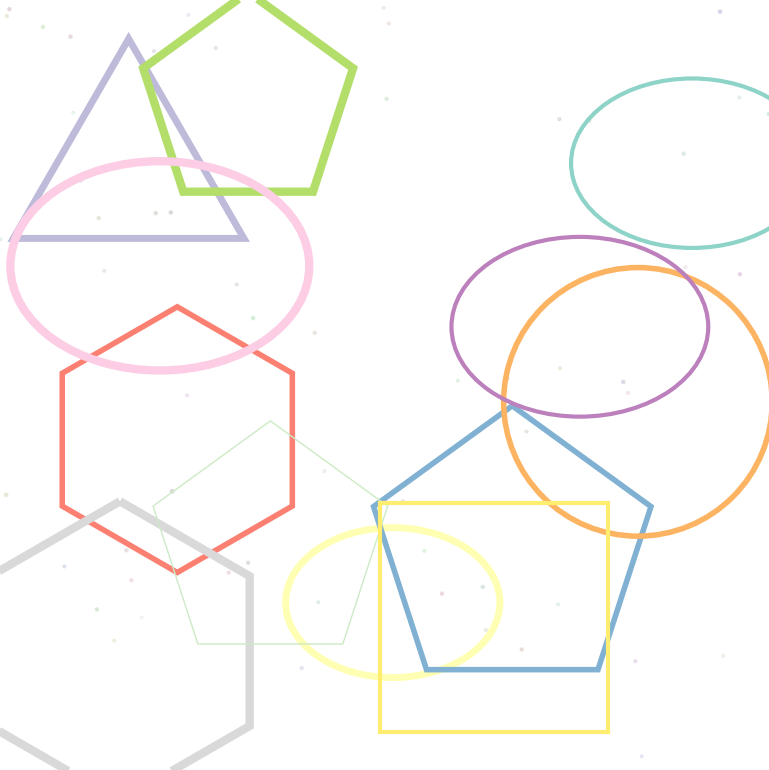[{"shape": "oval", "thickness": 1.5, "radius": 0.79, "center": [0.899, 0.788]}, {"shape": "oval", "thickness": 2.5, "radius": 0.7, "center": [0.51, 0.217]}, {"shape": "triangle", "thickness": 2.5, "radius": 0.86, "center": [0.167, 0.777]}, {"shape": "hexagon", "thickness": 2, "radius": 0.86, "center": [0.23, 0.429]}, {"shape": "pentagon", "thickness": 2, "radius": 0.95, "center": [0.665, 0.284]}, {"shape": "circle", "thickness": 2, "radius": 0.87, "center": [0.828, 0.478]}, {"shape": "pentagon", "thickness": 3, "radius": 0.72, "center": [0.322, 0.867]}, {"shape": "oval", "thickness": 3, "radius": 0.97, "center": [0.208, 0.655]}, {"shape": "hexagon", "thickness": 3, "radius": 0.97, "center": [0.156, 0.154]}, {"shape": "oval", "thickness": 1.5, "radius": 0.83, "center": [0.753, 0.576]}, {"shape": "pentagon", "thickness": 0.5, "radius": 0.8, "center": [0.351, 0.293]}, {"shape": "square", "thickness": 1.5, "radius": 0.74, "center": [0.641, 0.198]}]